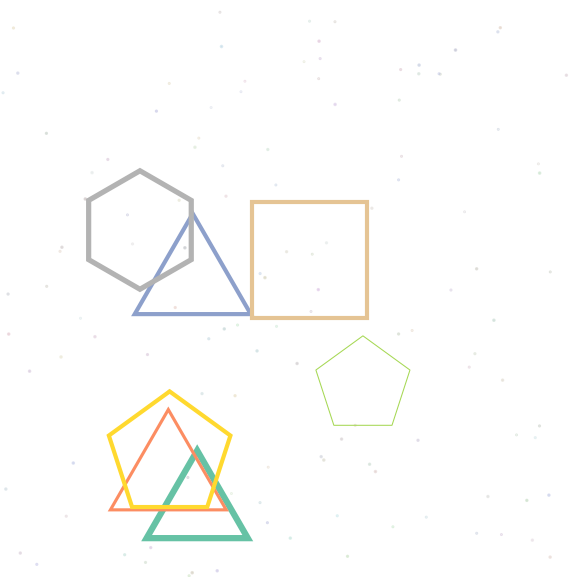[{"shape": "triangle", "thickness": 3, "radius": 0.51, "center": [0.341, 0.118]}, {"shape": "triangle", "thickness": 1.5, "radius": 0.58, "center": [0.291, 0.174]}, {"shape": "triangle", "thickness": 2, "radius": 0.58, "center": [0.334, 0.513]}, {"shape": "pentagon", "thickness": 0.5, "radius": 0.43, "center": [0.628, 0.332]}, {"shape": "pentagon", "thickness": 2, "radius": 0.55, "center": [0.294, 0.211]}, {"shape": "square", "thickness": 2, "radius": 0.5, "center": [0.536, 0.549]}, {"shape": "hexagon", "thickness": 2.5, "radius": 0.51, "center": [0.242, 0.601]}]